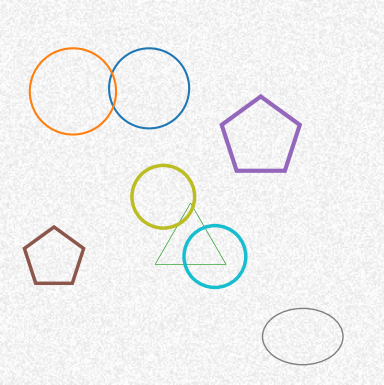[{"shape": "circle", "thickness": 1.5, "radius": 0.52, "center": [0.387, 0.771]}, {"shape": "circle", "thickness": 1.5, "radius": 0.56, "center": [0.189, 0.763]}, {"shape": "triangle", "thickness": 0.5, "radius": 0.53, "center": [0.495, 0.366]}, {"shape": "pentagon", "thickness": 3, "radius": 0.53, "center": [0.677, 0.643]}, {"shape": "pentagon", "thickness": 2.5, "radius": 0.4, "center": [0.14, 0.33]}, {"shape": "oval", "thickness": 1, "radius": 0.52, "center": [0.786, 0.126]}, {"shape": "circle", "thickness": 2.5, "radius": 0.41, "center": [0.424, 0.489]}, {"shape": "circle", "thickness": 2.5, "radius": 0.4, "center": [0.558, 0.334]}]